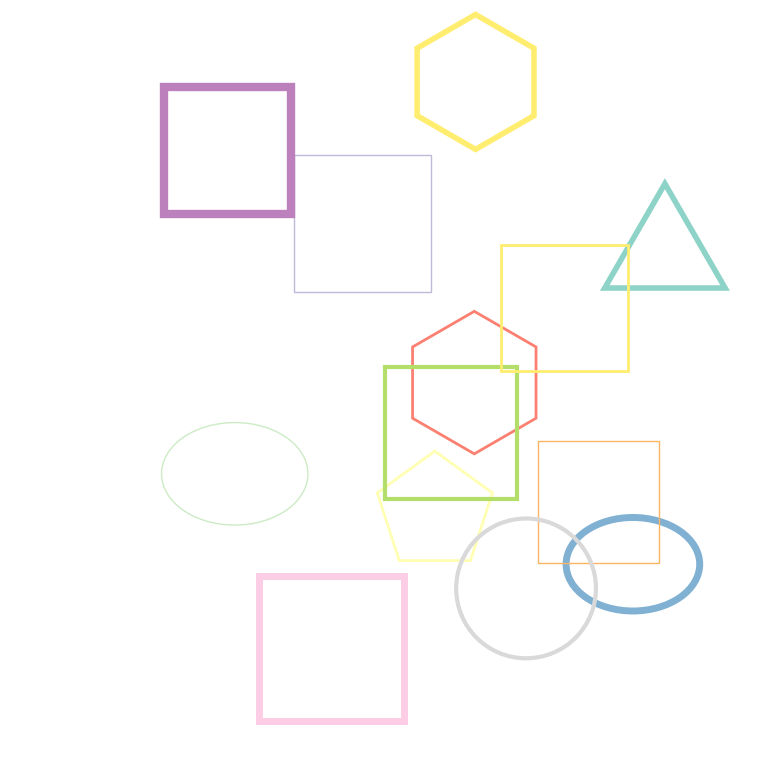[{"shape": "triangle", "thickness": 2, "radius": 0.45, "center": [0.864, 0.671]}, {"shape": "pentagon", "thickness": 1, "radius": 0.39, "center": [0.565, 0.336]}, {"shape": "square", "thickness": 0.5, "radius": 0.44, "center": [0.471, 0.71]}, {"shape": "hexagon", "thickness": 1, "radius": 0.46, "center": [0.616, 0.503]}, {"shape": "oval", "thickness": 2.5, "radius": 0.43, "center": [0.822, 0.267]}, {"shape": "square", "thickness": 0.5, "radius": 0.4, "center": [0.777, 0.348]}, {"shape": "square", "thickness": 1.5, "radius": 0.43, "center": [0.586, 0.438]}, {"shape": "square", "thickness": 2.5, "radius": 0.47, "center": [0.43, 0.158]}, {"shape": "circle", "thickness": 1.5, "radius": 0.45, "center": [0.683, 0.236]}, {"shape": "square", "thickness": 3, "radius": 0.41, "center": [0.296, 0.804]}, {"shape": "oval", "thickness": 0.5, "radius": 0.48, "center": [0.305, 0.385]}, {"shape": "hexagon", "thickness": 2, "radius": 0.44, "center": [0.618, 0.894]}, {"shape": "square", "thickness": 1, "radius": 0.41, "center": [0.733, 0.6]}]